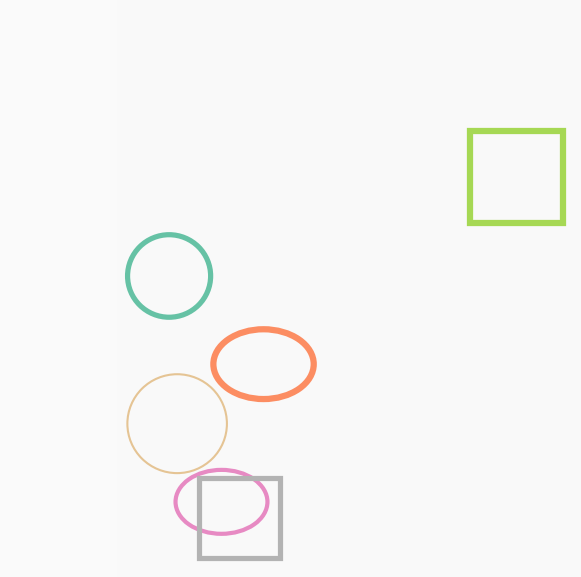[{"shape": "circle", "thickness": 2.5, "radius": 0.36, "center": [0.291, 0.521]}, {"shape": "oval", "thickness": 3, "radius": 0.43, "center": [0.453, 0.369]}, {"shape": "oval", "thickness": 2, "radius": 0.4, "center": [0.381, 0.13]}, {"shape": "square", "thickness": 3, "radius": 0.4, "center": [0.889, 0.693]}, {"shape": "circle", "thickness": 1, "radius": 0.43, "center": [0.305, 0.266]}, {"shape": "square", "thickness": 2.5, "radius": 0.35, "center": [0.412, 0.102]}]